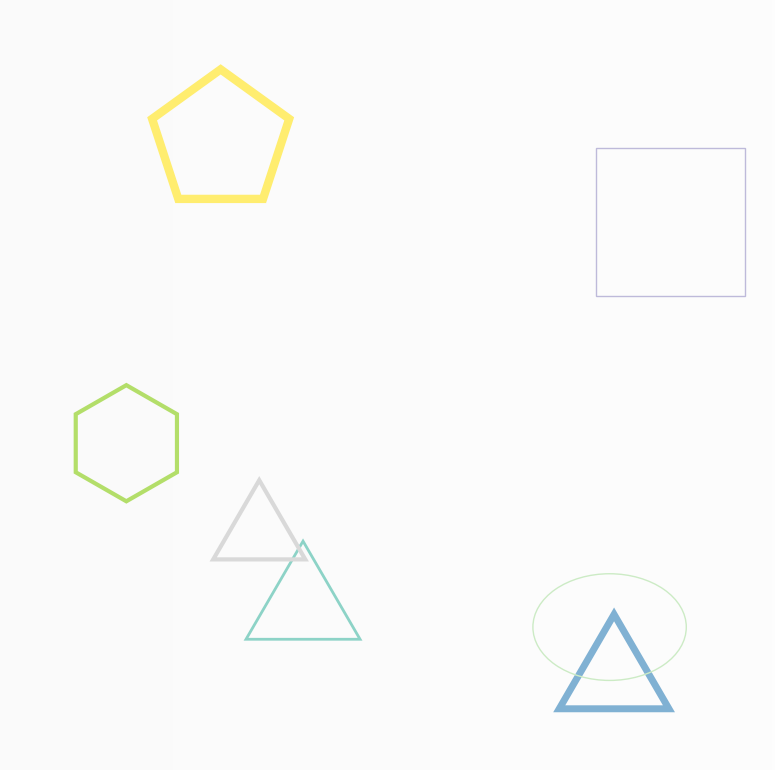[{"shape": "triangle", "thickness": 1, "radius": 0.42, "center": [0.391, 0.212]}, {"shape": "square", "thickness": 0.5, "radius": 0.48, "center": [0.866, 0.712]}, {"shape": "triangle", "thickness": 2.5, "radius": 0.41, "center": [0.792, 0.12]}, {"shape": "hexagon", "thickness": 1.5, "radius": 0.38, "center": [0.163, 0.424]}, {"shape": "triangle", "thickness": 1.5, "radius": 0.34, "center": [0.335, 0.308]}, {"shape": "oval", "thickness": 0.5, "radius": 0.49, "center": [0.787, 0.186]}, {"shape": "pentagon", "thickness": 3, "radius": 0.46, "center": [0.285, 0.817]}]